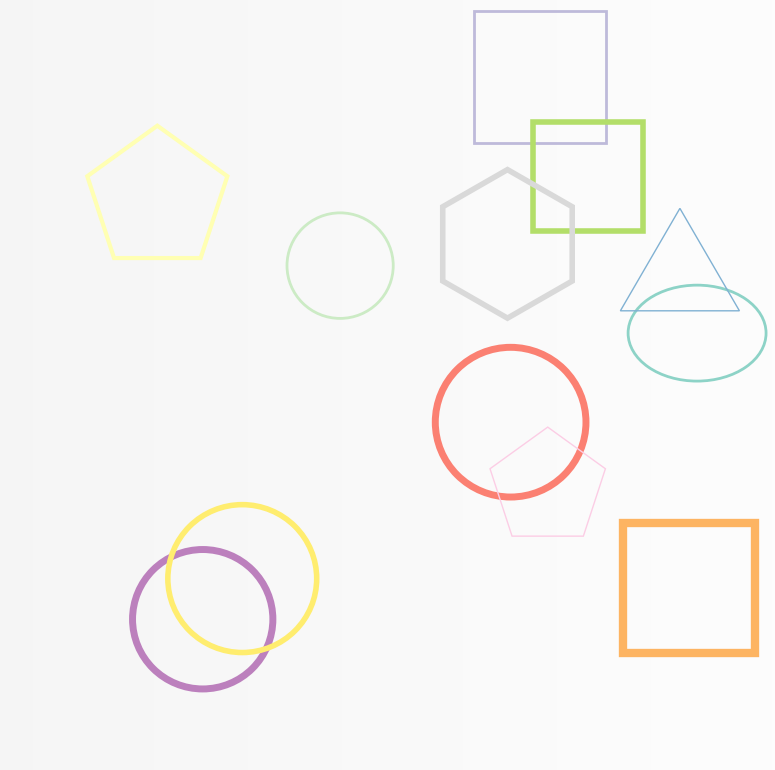[{"shape": "oval", "thickness": 1, "radius": 0.45, "center": [0.899, 0.567]}, {"shape": "pentagon", "thickness": 1.5, "radius": 0.48, "center": [0.203, 0.742]}, {"shape": "square", "thickness": 1, "radius": 0.43, "center": [0.697, 0.899]}, {"shape": "circle", "thickness": 2.5, "radius": 0.49, "center": [0.659, 0.452]}, {"shape": "triangle", "thickness": 0.5, "radius": 0.44, "center": [0.877, 0.641]}, {"shape": "square", "thickness": 3, "radius": 0.42, "center": [0.889, 0.236]}, {"shape": "square", "thickness": 2, "radius": 0.35, "center": [0.759, 0.771]}, {"shape": "pentagon", "thickness": 0.5, "radius": 0.39, "center": [0.707, 0.367]}, {"shape": "hexagon", "thickness": 2, "radius": 0.48, "center": [0.655, 0.683]}, {"shape": "circle", "thickness": 2.5, "radius": 0.45, "center": [0.262, 0.196]}, {"shape": "circle", "thickness": 1, "radius": 0.34, "center": [0.439, 0.655]}, {"shape": "circle", "thickness": 2, "radius": 0.48, "center": [0.313, 0.249]}]